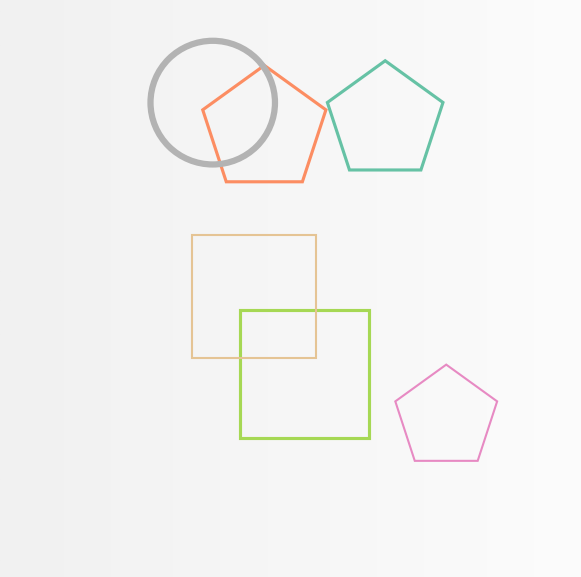[{"shape": "pentagon", "thickness": 1.5, "radius": 0.52, "center": [0.663, 0.789]}, {"shape": "pentagon", "thickness": 1.5, "radius": 0.56, "center": [0.455, 0.774]}, {"shape": "pentagon", "thickness": 1, "radius": 0.46, "center": [0.768, 0.276]}, {"shape": "square", "thickness": 1.5, "radius": 0.55, "center": [0.524, 0.351]}, {"shape": "square", "thickness": 1, "radius": 0.53, "center": [0.437, 0.486]}, {"shape": "circle", "thickness": 3, "radius": 0.54, "center": [0.366, 0.821]}]